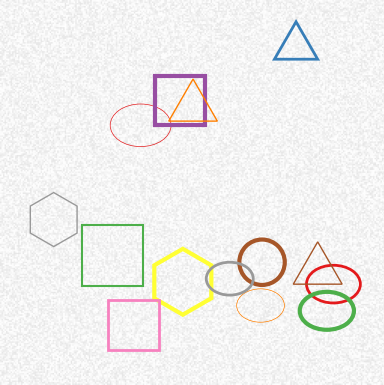[{"shape": "oval", "thickness": 2, "radius": 0.35, "center": [0.866, 0.262]}, {"shape": "oval", "thickness": 0.5, "radius": 0.4, "center": [0.365, 0.675]}, {"shape": "triangle", "thickness": 2, "radius": 0.32, "center": [0.769, 0.879]}, {"shape": "square", "thickness": 1.5, "radius": 0.39, "center": [0.292, 0.337]}, {"shape": "oval", "thickness": 3, "radius": 0.35, "center": [0.849, 0.193]}, {"shape": "square", "thickness": 3, "radius": 0.32, "center": [0.468, 0.74]}, {"shape": "oval", "thickness": 0.5, "radius": 0.31, "center": [0.677, 0.206]}, {"shape": "triangle", "thickness": 1, "radius": 0.36, "center": [0.501, 0.722]}, {"shape": "hexagon", "thickness": 3, "radius": 0.43, "center": [0.475, 0.268]}, {"shape": "circle", "thickness": 3, "radius": 0.29, "center": [0.681, 0.319]}, {"shape": "triangle", "thickness": 1, "radius": 0.37, "center": [0.825, 0.299]}, {"shape": "square", "thickness": 2, "radius": 0.33, "center": [0.346, 0.156]}, {"shape": "hexagon", "thickness": 1, "radius": 0.35, "center": [0.139, 0.43]}, {"shape": "oval", "thickness": 2, "radius": 0.3, "center": [0.597, 0.276]}]